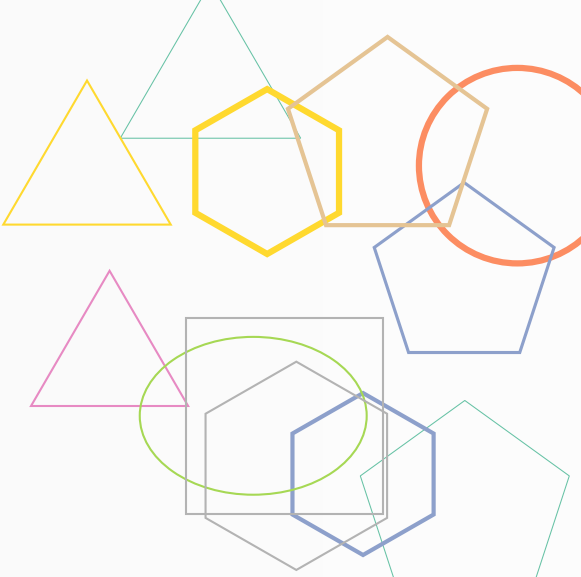[{"shape": "triangle", "thickness": 0.5, "radius": 0.9, "center": [0.362, 0.849]}, {"shape": "pentagon", "thickness": 0.5, "radius": 0.95, "center": [0.8, 0.117]}, {"shape": "circle", "thickness": 3, "radius": 0.85, "center": [0.89, 0.712]}, {"shape": "pentagon", "thickness": 1.5, "radius": 0.81, "center": [0.799, 0.52]}, {"shape": "hexagon", "thickness": 2, "radius": 0.7, "center": [0.625, 0.178]}, {"shape": "triangle", "thickness": 1, "radius": 0.78, "center": [0.189, 0.374]}, {"shape": "oval", "thickness": 1, "radius": 0.98, "center": [0.436, 0.279]}, {"shape": "hexagon", "thickness": 3, "radius": 0.71, "center": [0.46, 0.702]}, {"shape": "triangle", "thickness": 1, "radius": 0.83, "center": [0.15, 0.693]}, {"shape": "pentagon", "thickness": 2, "radius": 0.9, "center": [0.667, 0.755]}, {"shape": "square", "thickness": 1, "radius": 0.85, "center": [0.49, 0.279]}, {"shape": "hexagon", "thickness": 1, "radius": 0.9, "center": [0.51, 0.193]}]